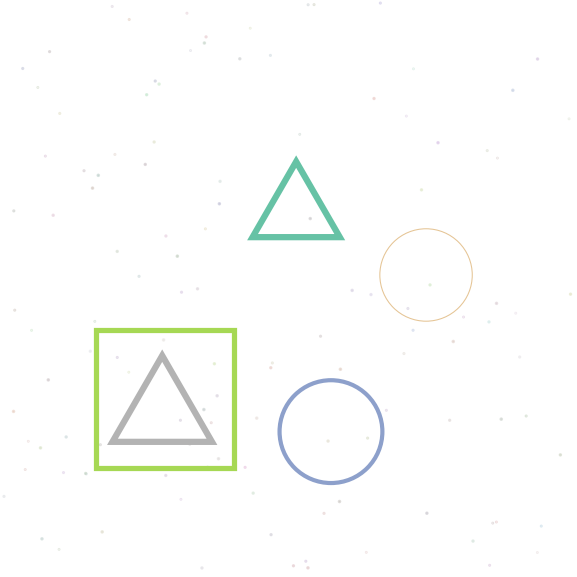[{"shape": "triangle", "thickness": 3, "radius": 0.44, "center": [0.513, 0.632]}, {"shape": "circle", "thickness": 2, "radius": 0.45, "center": [0.573, 0.252]}, {"shape": "square", "thickness": 2.5, "radius": 0.6, "center": [0.285, 0.309]}, {"shape": "circle", "thickness": 0.5, "radius": 0.4, "center": [0.738, 0.523]}, {"shape": "triangle", "thickness": 3, "radius": 0.5, "center": [0.281, 0.284]}]